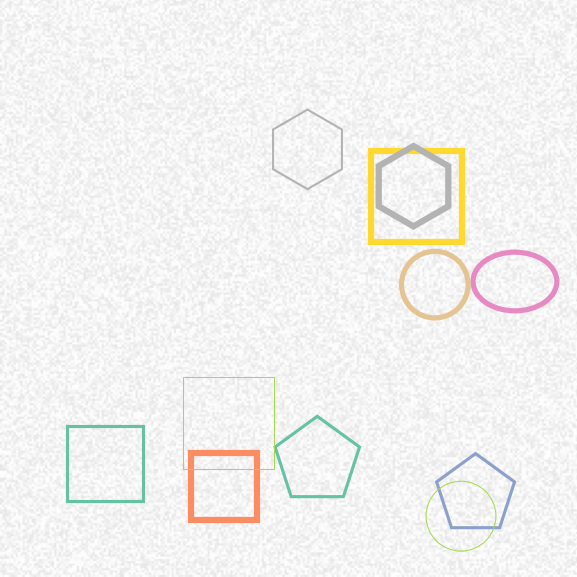[{"shape": "square", "thickness": 1.5, "radius": 0.33, "center": [0.182, 0.196]}, {"shape": "pentagon", "thickness": 1.5, "radius": 0.38, "center": [0.549, 0.201]}, {"shape": "square", "thickness": 3, "radius": 0.29, "center": [0.388, 0.157]}, {"shape": "pentagon", "thickness": 1.5, "radius": 0.35, "center": [0.823, 0.143]}, {"shape": "oval", "thickness": 2.5, "radius": 0.36, "center": [0.892, 0.512]}, {"shape": "square", "thickness": 0.5, "radius": 0.4, "center": [0.395, 0.267]}, {"shape": "circle", "thickness": 0.5, "radius": 0.3, "center": [0.798, 0.105]}, {"shape": "square", "thickness": 3, "radius": 0.39, "center": [0.721, 0.658]}, {"shape": "circle", "thickness": 2.5, "radius": 0.29, "center": [0.753, 0.506]}, {"shape": "hexagon", "thickness": 3, "radius": 0.35, "center": [0.716, 0.677]}, {"shape": "hexagon", "thickness": 1, "radius": 0.34, "center": [0.532, 0.741]}]